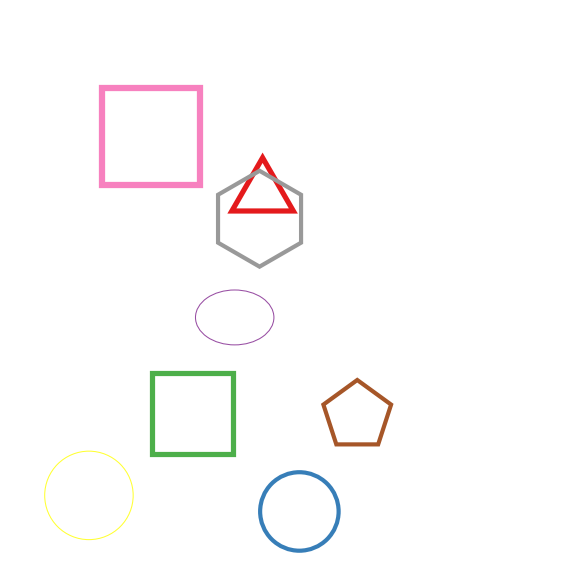[{"shape": "triangle", "thickness": 2.5, "radius": 0.31, "center": [0.455, 0.664]}, {"shape": "circle", "thickness": 2, "radius": 0.34, "center": [0.518, 0.113]}, {"shape": "square", "thickness": 2.5, "radius": 0.35, "center": [0.333, 0.283]}, {"shape": "oval", "thickness": 0.5, "radius": 0.34, "center": [0.406, 0.449]}, {"shape": "circle", "thickness": 0.5, "radius": 0.38, "center": [0.154, 0.141]}, {"shape": "pentagon", "thickness": 2, "radius": 0.31, "center": [0.619, 0.279]}, {"shape": "square", "thickness": 3, "radius": 0.42, "center": [0.261, 0.763]}, {"shape": "hexagon", "thickness": 2, "radius": 0.41, "center": [0.449, 0.62]}]